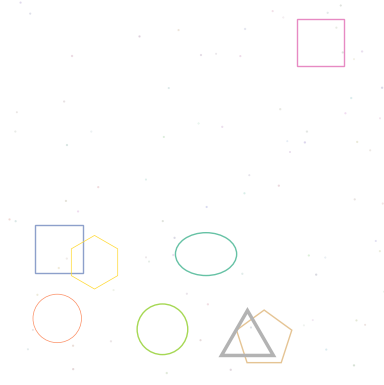[{"shape": "oval", "thickness": 1, "radius": 0.4, "center": [0.535, 0.34]}, {"shape": "circle", "thickness": 0.5, "radius": 0.31, "center": [0.149, 0.173]}, {"shape": "square", "thickness": 1, "radius": 0.31, "center": [0.153, 0.353]}, {"shape": "square", "thickness": 1, "radius": 0.3, "center": [0.833, 0.89]}, {"shape": "circle", "thickness": 1, "radius": 0.33, "center": [0.422, 0.145]}, {"shape": "hexagon", "thickness": 0.5, "radius": 0.35, "center": [0.245, 0.319]}, {"shape": "pentagon", "thickness": 1, "radius": 0.38, "center": [0.686, 0.119]}, {"shape": "triangle", "thickness": 2.5, "radius": 0.39, "center": [0.643, 0.116]}]